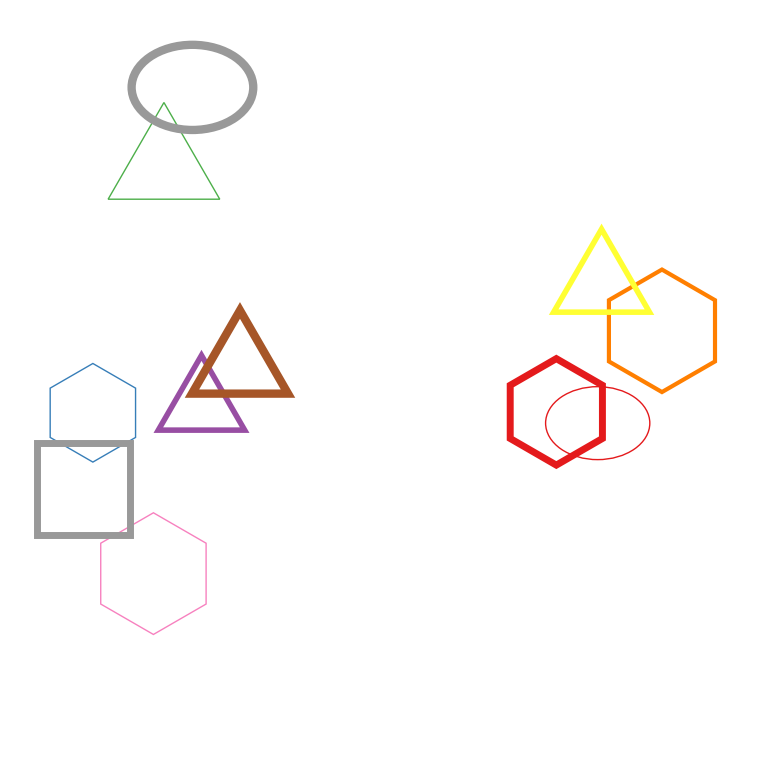[{"shape": "oval", "thickness": 0.5, "radius": 0.34, "center": [0.776, 0.45]}, {"shape": "hexagon", "thickness": 2.5, "radius": 0.35, "center": [0.722, 0.465]}, {"shape": "hexagon", "thickness": 0.5, "radius": 0.32, "center": [0.121, 0.464]}, {"shape": "triangle", "thickness": 0.5, "radius": 0.42, "center": [0.213, 0.783]}, {"shape": "triangle", "thickness": 2, "radius": 0.32, "center": [0.262, 0.474]}, {"shape": "hexagon", "thickness": 1.5, "radius": 0.4, "center": [0.86, 0.57]}, {"shape": "triangle", "thickness": 2, "radius": 0.36, "center": [0.781, 0.631]}, {"shape": "triangle", "thickness": 3, "radius": 0.36, "center": [0.312, 0.525]}, {"shape": "hexagon", "thickness": 0.5, "radius": 0.4, "center": [0.199, 0.255]}, {"shape": "square", "thickness": 2.5, "radius": 0.3, "center": [0.108, 0.365]}, {"shape": "oval", "thickness": 3, "radius": 0.39, "center": [0.25, 0.887]}]